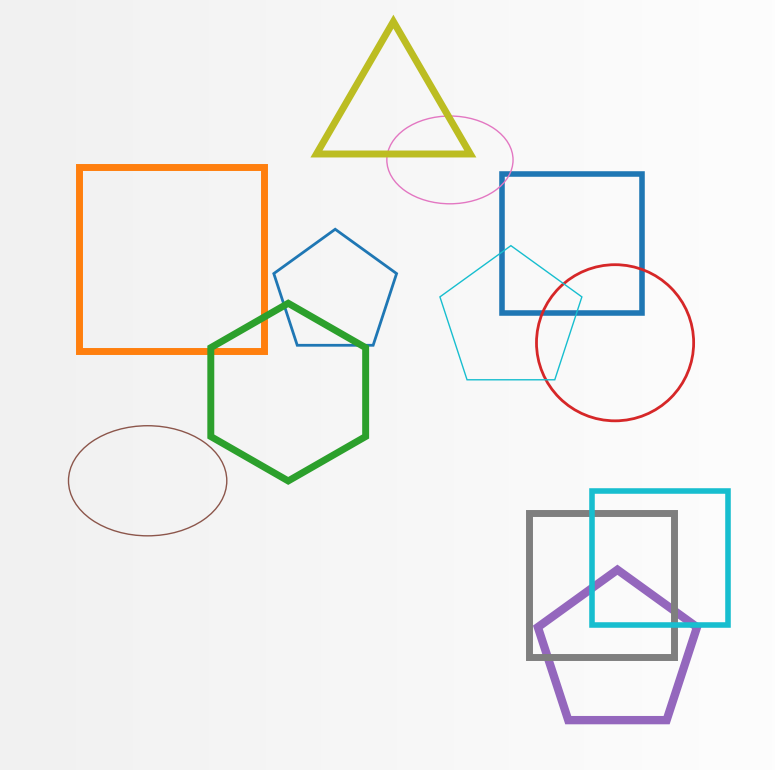[{"shape": "square", "thickness": 2, "radius": 0.45, "center": [0.738, 0.683]}, {"shape": "pentagon", "thickness": 1, "radius": 0.42, "center": [0.433, 0.619]}, {"shape": "square", "thickness": 2.5, "radius": 0.6, "center": [0.221, 0.664]}, {"shape": "hexagon", "thickness": 2.5, "radius": 0.58, "center": [0.372, 0.491]}, {"shape": "circle", "thickness": 1, "radius": 0.51, "center": [0.794, 0.555]}, {"shape": "pentagon", "thickness": 3, "radius": 0.54, "center": [0.797, 0.152]}, {"shape": "oval", "thickness": 0.5, "radius": 0.51, "center": [0.191, 0.376]}, {"shape": "oval", "thickness": 0.5, "radius": 0.41, "center": [0.581, 0.792]}, {"shape": "square", "thickness": 2.5, "radius": 0.47, "center": [0.776, 0.24]}, {"shape": "triangle", "thickness": 2.5, "radius": 0.57, "center": [0.508, 0.857]}, {"shape": "square", "thickness": 2, "radius": 0.44, "center": [0.852, 0.275]}, {"shape": "pentagon", "thickness": 0.5, "radius": 0.48, "center": [0.659, 0.585]}]